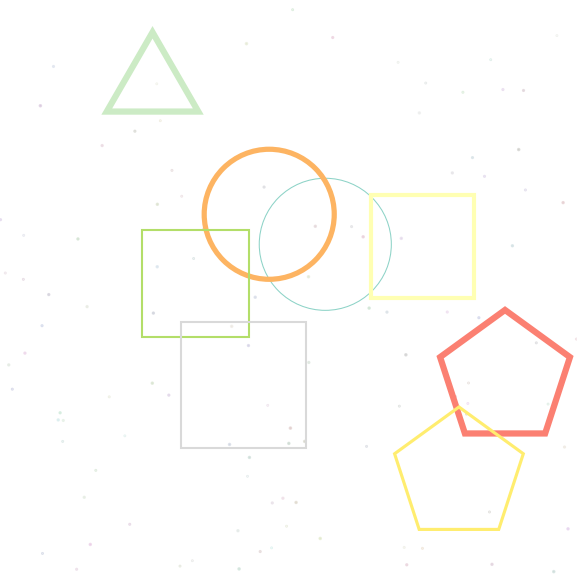[{"shape": "circle", "thickness": 0.5, "radius": 0.57, "center": [0.563, 0.576]}, {"shape": "square", "thickness": 2, "radius": 0.45, "center": [0.731, 0.572]}, {"shape": "pentagon", "thickness": 3, "radius": 0.59, "center": [0.874, 0.344]}, {"shape": "circle", "thickness": 2.5, "radius": 0.56, "center": [0.466, 0.628]}, {"shape": "square", "thickness": 1, "radius": 0.46, "center": [0.339, 0.509]}, {"shape": "square", "thickness": 1, "radius": 0.54, "center": [0.422, 0.332]}, {"shape": "triangle", "thickness": 3, "radius": 0.46, "center": [0.264, 0.852]}, {"shape": "pentagon", "thickness": 1.5, "radius": 0.59, "center": [0.795, 0.177]}]